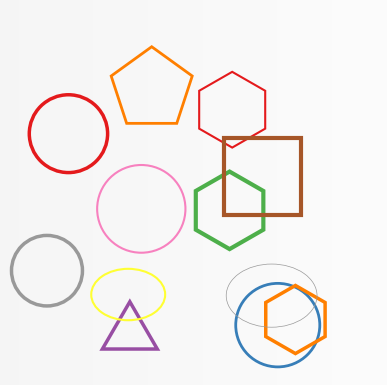[{"shape": "hexagon", "thickness": 1.5, "radius": 0.49, "center": [0.599, 0.715]}, {"shape": "circle", "thickness": 2.5, "radius": 0.51, "center": [0.177, 0.653]}, {"shape": "circle", "thickness": 2, "radius": 0.54, "center": [0.717, 0.156]}, {"shape": "hexagon", "thickness": 3, "radius": 0.5, "center": [0.592, 0.454]}, {"shape": "triangle", "thickness": 2.5, "radius": 0.41, "center": [0.335, 0.134]}, {"shape": "hexagon", "thickness": 2.5, "radius": 0.44, "center": [0.762, 0.17]}, {"shape": "pentagon", "thickness": 2, "radius": 0.55, "center": [0.392, 0.769]}, {"shape": "oval", "thickness": 1.5, "radius": 0.48, "center": [0.331, 0.235]}, {"shape": "square", "thickness": 3, "radius": 0.5, "center": [0.679, 0.542]}, {"shape": "circle", "thickness": 1.5, "radius": 0.57, "center": [0.365, 0.458]}, {"shape": "oval", "thickness": 0.5, "radius": 0.59, "center": [0.701, 0.232]}, {"shape": "circle", "thickness": 2.5, "radius": 0.46, "center": [0.121, 0.297]}]